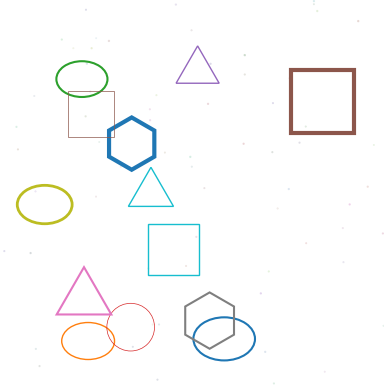[{"shape": "hexagon", "thickness": 3, "radius": 0.34, "center": [0.342, 0.627]}, {"shape": "oval", "thickness": 1.5, "radius": 0.4, "center": [0.582, 0.12]}, {"shape": "oval", "thickness": 1, "radius": 0.34, "center": [0.229, 0.114]}, {"shape": "oval", "thickness": 1.5, "radius": 0.33, "center": [0.213, 0.795]}, {"shape": "circle", "thickness": 0.5, "radius": 0.31, "center": [0.339, 0.15]}, {"shape": "triangle", "thickness": 1, "radius": 0.32, "center": [0.513, 0.816]}, {"shape": "square", "thickness": 0.5, "radius": 0.3, "center": [0.237, 0.705]}, {"shape": "square", "thickness": 3, "radius": 0.41, "center": [0.838, 0.736]}, {"shape": "triangle", "thickness": 1.5, "radius": 0.41, "center": [0.218, 0.224]}, {"shape": "hexagon", "thickness": 1.5, "radius": 0.37, "center": [0.544, 0.167]}, {"shape": "oval", "thickness": 2, "radius": 0.36, "center": [0.116, 0.469]}, {"shape": "triangle", "thickness": 1, "radius": 0.34, "center": [0.392, 0.498]}, {"shape": "square", "thickness": 1, "radius": 0.33, "center": [0.452, 0.352]}]